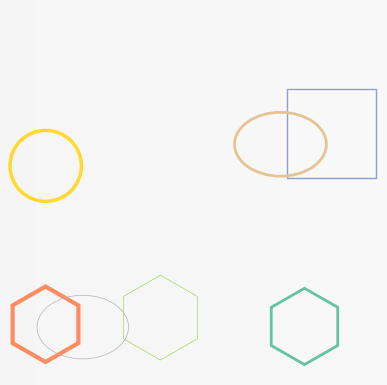[{"shape": "hexagon", "thickness": 2, "radius": 0.5, "center": [0.786, 0.152]}, {"shape": "hexagon", "thickness": 3, "radius": 0.49, "center": [0.117, 0.158]}, {"shape": "square", "thickness": 1, "radius": 0.58, "center": [0.856, 0.654]}, {"shape": "hexagon", "thickness": 0.5, "radius": 0.55, "center": [0.414, 0.175]}, {"shape": "circle", "thickness": 2.5, "radius": 0.46, "center": [0.118, 0.569]}, {"shape": "oval", "thickness": 2, "radius": 0.59, "center": [0.724, 0.625]}, {"shape": "oval", "thickness": 0.5, "radius": 0.59, "center": [0.214, 0.15]}]